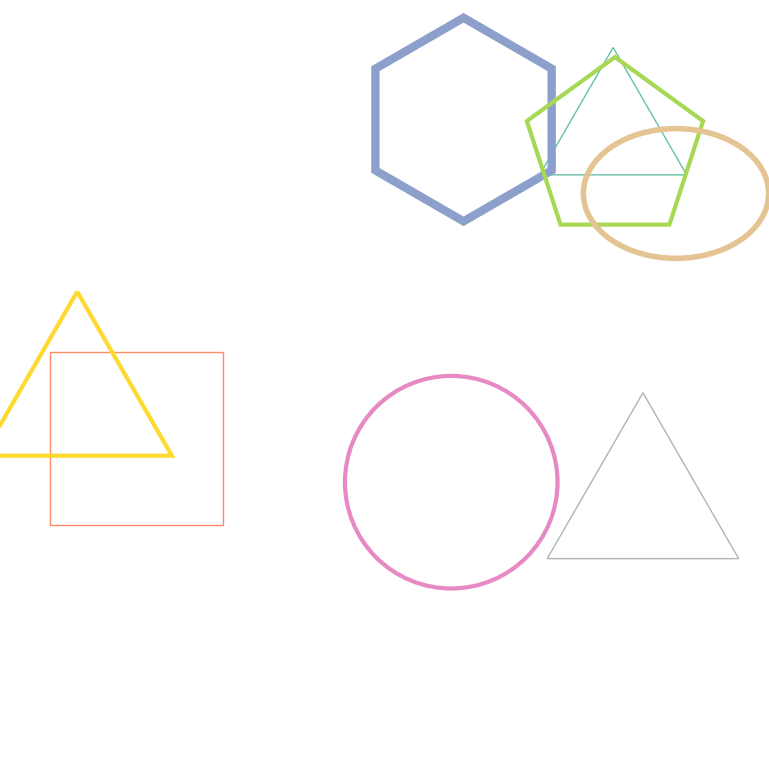[{"shape": "triangle", "thickness": 0.5, "radius": 0.55, "center": [0.796, 0.828]}, {"shape": "square", "thickness": 0.5, "radius": 0.56, "center": [0.178, 0.43]}, {"shape": "hexagon", "thickness": 3, "radius": 0.66, "center": [0.602, 0.845]}, {"shape": "circle", "thickness": 1.5, "radius": 0.69, "center": [0.586, 0.374]}, {"shape": "pentagon", "thickness": 1.5, "radius": 0.6, "center": [0.799, 0.806]}, {"shape": "triangle", "thickness": 1.5, "radius": 0.71, "center": [0.1, 0.479]}, {"shape": "oval", "thickness": 2, "radius": 0.6, "center": [0.878, 0.749]}, {"shape": "triangle", "thickness": 0.5, "radius": 0.72, "center": [0.835, 0.346]}]